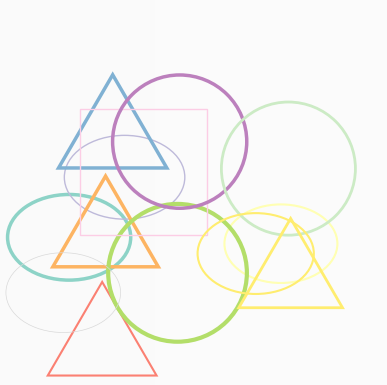[{"shape": "oval", "thickness": 2.5, "radius": 0.79, "center": [0.178, 0.384]}, {"shape": "oval", "thickness": 1.5, "radius": 0.73, "center": [0.725, 0.367]}, {"shape": "oval", "thickness": 1, "radius": 0.78, "center": [0.321, 0.54]}, {"shape": "triangle", "thickness": 1.5, "radius": 0.81, "center": [0.264, 0.106]}, {"shape": "triangle", "thickness": 2.5, "radius": 0.81, "center": [0.291, 0.644]}, {"shape": "triangle", "thickness": 2.5, "radius": 0.79, "center": [0.272, 0.386]}, {"shape": "circle", "thickness": 3, "radius": 0.89, "center": [0.458, 0.291]}, {"shape": "square", "thickness": 1, "radius": 0.82, "center": [0.371, 0.552]}, {"shape": "oval", "thickness": 0.5, "radius": 0.74, "center": [0.163, 0.24]}, {"shape": "circle", "thickness": 2.5, "radius": 0.87, "center": [0.464, 0.632]}, {"shape": "circle", "thickness": 2, "radius": 0.86, "center": [0.744, 0.562]}, {"shape": "triangle", "thickness": 2, "radius": 0.77, "center": [0.75, 0.278]}, {"shape": "oval", "thickness": 1.5, "radius": 0.75, "center": [0.66, 0.341]}]